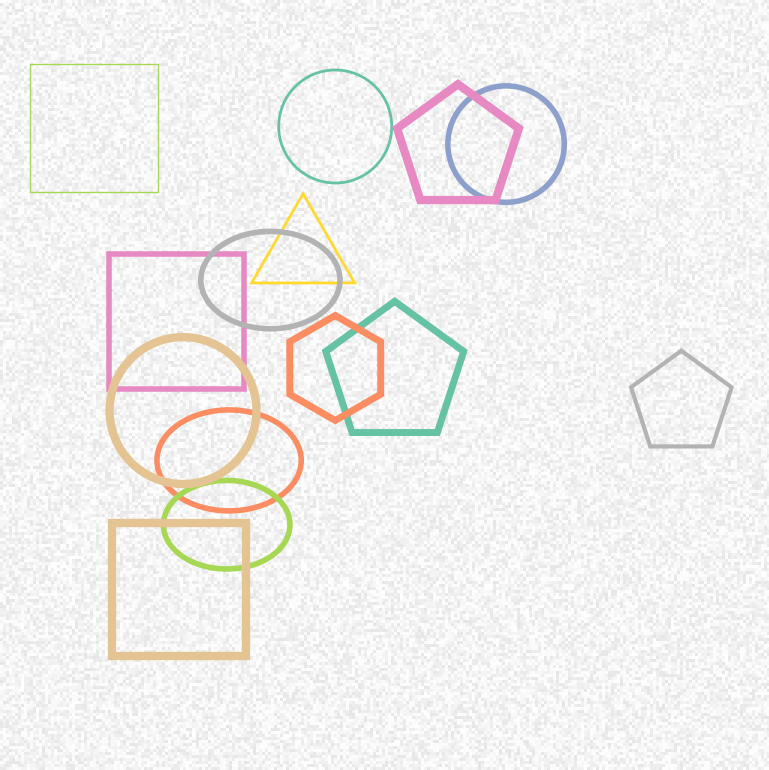[{"shape": "pentagon", "thickness": 2.5, "radius": 0.47, "center": [0.513, 0.514]}, {"shape": "circle", "thickness": 1, "radius": 0.37, "center": [0.435, 0.836]}, {"shape": "hexagon", "thickness": 2.5, "radius": 0.34, "center": [0.435, 0.522]}, {"shape": "oval", "thickness": 2, "radius": 0.47, "center": [0.298, 0.402]}, {"shape": "circle", "thickness": 2, "radius": 0.38, "center": [0.657, 0.813]}, {"shape": "pentagon", "thickness": 3, "radius": 0.42, "center": [0.595, 0.807]}, {"shape": "square", "thickness": 2, "radius": 0.44, "center": [0.229, 0.582]}, {"shape": "oval", "thickness": 2, "radius": 0.41, "center": [0.294, 0.319]}, {"shape": "square", "thickness": 0.5, "radius": 0.41, "center": [0.122, 0.834]}, {"shape": "triangle", "thickness": 1, "radius": 0.39, "center": [0.394, 0.671]}, {"shape": "square", "thickness": 3, "radius": 0.43, "center": [0.232, 0.234]}, {"shape": "circle", "thickness": 3, "radius": 0.48, "center": [0.238, 0.467]}, {"shape": "pentagon", "thickness": 1.5, "radius": 0.34, "center": [0.885, 0.476]}, {"shape": "oval", "thickness": 2, "radius": 0.45, "center": [0.351, 0.636]}]